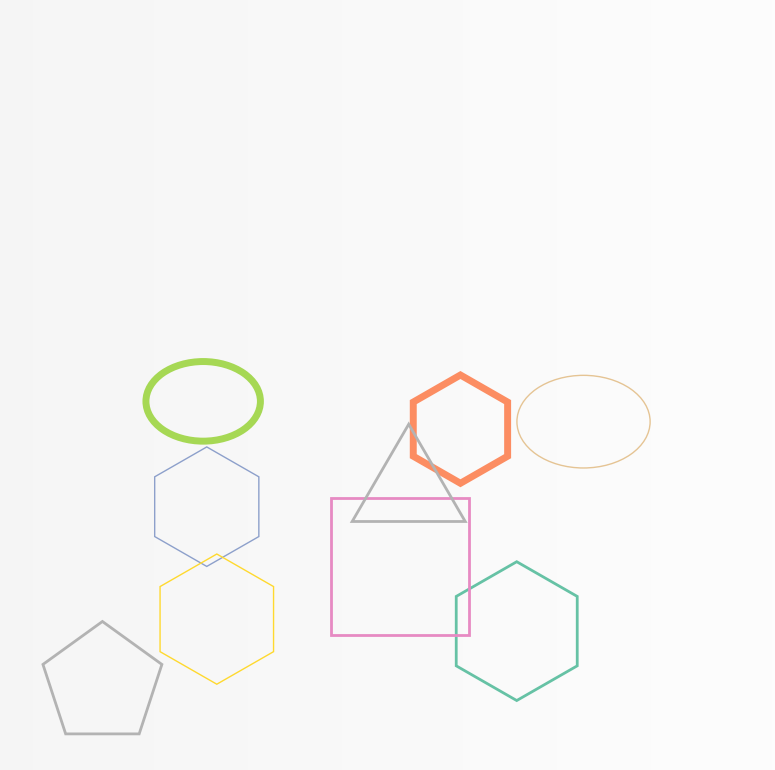[{"shape": "hexagon", "thickness": 1, "radius": 0.45, "center": [0.667, 0.18]}, {"shape": "hexagon", "thickness": 2.5, "radius": 0.35, "center": [0.594, 0.443]}, {"shape": "hexagon", "thickness": 0.5, "radius": 0.39, "center": [0.267, 0.342]}, {"shape": "square", "thickness": 1, "radius": 0.45, "center": [0.516, 0.264]}, {"shape": "oval", "thickness": 2.5, "radius": 0.37, "center": [0.262, 0.479]}, {"shape": "hexagon", "thickness": 0.5, "radius": 0.42, "center": [0.28, 0.196]}, {"shape": "oval", "thickness": 0.5, "radius": 0.43, "center": [0.753, 0.452]}, {"shape": "triangle", "thickness": 1, "radius": 0.42, "center": [0.527, 0.365]}, {"shape": "pentagon", "thickness": 1, "radius": 0.4, "center": [0.132, 0.112]}]